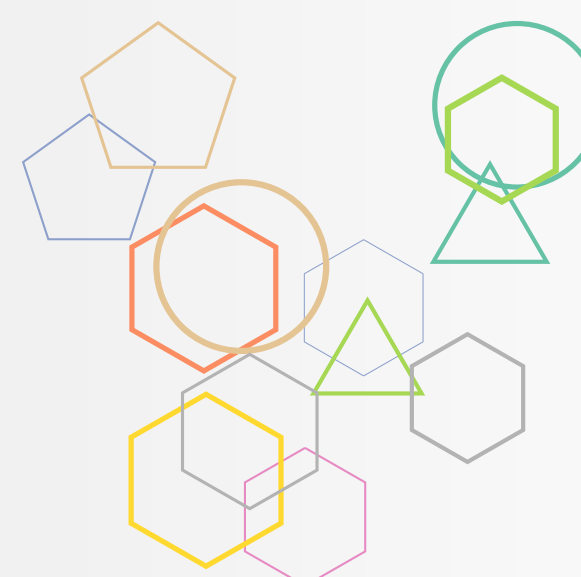[{"shape": "circle", "thickness": 2.5, "radius": 0.71, "center": [0.89, 0.817]}, {"shape": "triangle", "thickness": 2, "radius": 0.56, "center": [0.843, 0.602]}, {"shape": "hexagon", "thickness": 2.5, "radius": 0.71, "center": [0.351, 0.5]}, {"shape": "pentagon", "thickness": 1, "radius": 0.6, "center": [0.153, 0.681]}, {"shape": "hexagon", "thickness": 0.5, "radius": 0.59, "center": [0.626, 0.466]}, {"shape": "hexagon", "thickness": 1, "radius": 0.6, "center": [0.525, 0.104]}, {"shape": "triangle", "thickness": 2, "radius": 0.54, "center": [0.632, 0.371]}, {"shape": "hexagon", "thickness": 3, "radius": 0.54, "center": [0.863, 0.757]}, {"shape": "hexagon", "thickness": 2.5, "radius": 0.74, "center": [0.355, 0.168]}, {"shape": "circle", "thickness": 3, "radius": 0.73, "center": [0.415, 0.538]}, {"shape": "pentagon", "thickness": 1.5, "radius": 0.69, "center": [0.272, 0.821]}, {"shape": "hexagon", "thickness": 1.5, "radius": 0.67, "center": [0.43, 0.252]}, {"shape": "hexagon", "thickness": 2, "radius": 0.55, "center": [0.804, 0.31]}]